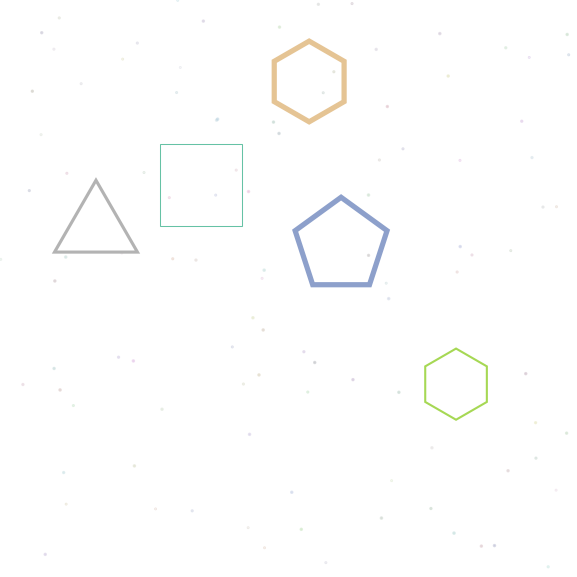[{"shape": "square", "thickness": 0.5, "radius": 0.35, "center": [0.348, 0.679]}, {"shape": "pentagon", "thickness": 2.5, "radius": 0.42, "center": [0.591, 0.574]}, {"shape": "hexagon", "thickness": 1, "radius": 0.31, "center": [0.79, 0.334]}, {"shape": "hexagon", "thickness": 2.5, "radius": 0.35, "center": [0.535, 0.858]}, {"shape": "triangle", "thickness": 1.5, "radius": 0.41, "center": [0.166, 0.604]}]